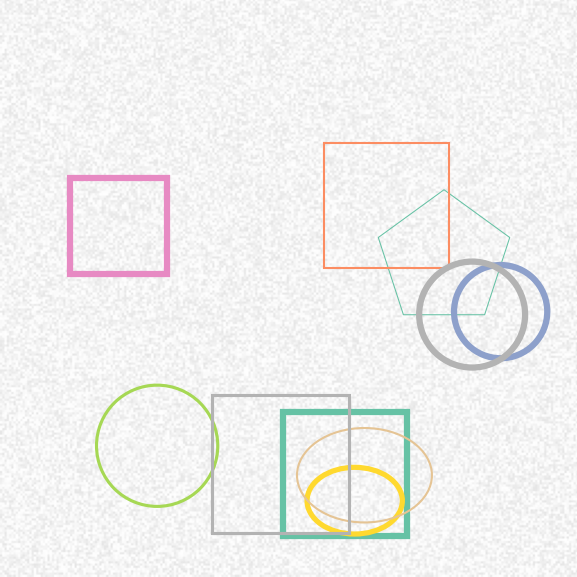[{"shape": "pentagon", "thickness": 0.5, "radius": 0.6, "center": [0.769, 0.551]}, {"shape": "square", "thickness": 3, "radius": 0.54, "center": [0.597, 0.178]}, {"shape": "square", "thickness": 1, "radius": 0.54, "center": [0.669, 0.643]}, {"shape": "circle", "thickness": 3, "radius": 0.4, "center": [0.867, 0.46]}, {"shape": "square", "thickness": 3, "radius": 0.42, "center": [0.205, 0.608]}, {"shape": "circle", "thickness": 1.5, "radius": 0.52, "center": [0.272, 0.227]}, {"shape": "oval", "thickness": 2.5, "radius": 0.41, "center": [0.614, 0.132]}, {"shape": "oval", "thickness": 1, "radius": 0.58, "center": [0.631, 0.176]}, {"shape": "square", "thickness": 1.5, "radius": 0.6, "center": [0.486, 0.196]}, {"shape": "circle", "thickness": 3, "radius": 0.46, "center": [0.818, 0.454]}]